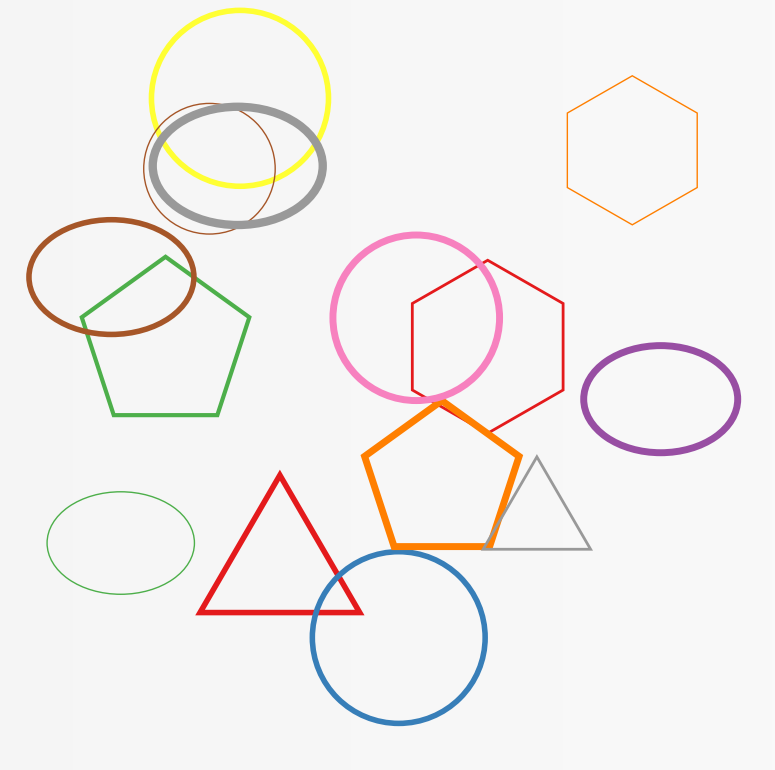[{"shape": "hexagon", "thickness": 1, "radius": 0.56, "center": [0.629, 0.55]}, {"shape": "triangle", "thickness": 2, "radius": 0.59, "center": [0.361, 0.264]}, {"shape": "circle", "thickness": 2, "radius": 0.56, "center": [0.515, 0.172]}, {"shape": "pentagon", "thickness": 1.5, "radius": 0.57, "center": [0.214, 0.553]}, {"shape": "oval", "thickness": 0.5, "radius": 0.48, "center": [0.156, 0.295]}, {"shape": "oval", "thickness": 2.5, "radius": 0.5, "center": [0.853, 0.482]}, {"shape": "pentagon", "thickness": 2.5, "radius": 0.52, "center": [0.57, 0.375]}, {"shape": "hexagon", "thickness": 0.5, "radius": 0.48, "center": [0.816, 0.805]}, {"shape": "circle", "thickness": 2, "radius": 0.57, "center": [0.31, 0.872]}, {"shape": "circle", "thickness": 0.5, "radius": 0.42, "center": [0.27, 0.781]}, {"shape": "oval", "thickness": 2, "radius": 0.53, "center": [0.144, 0.64]}, {"shape": "circle", "thickness": 2.5, "radius": 0.54, "center": [0.537, 0.587]}, {"shape": "oval", "thickness": 3, "radius": 0.55, "center": [0.307, 0.785]}, {"shape": "triangle", "thickness": 1, "radius": 0.4, "center": [0.693, 0.327]}]